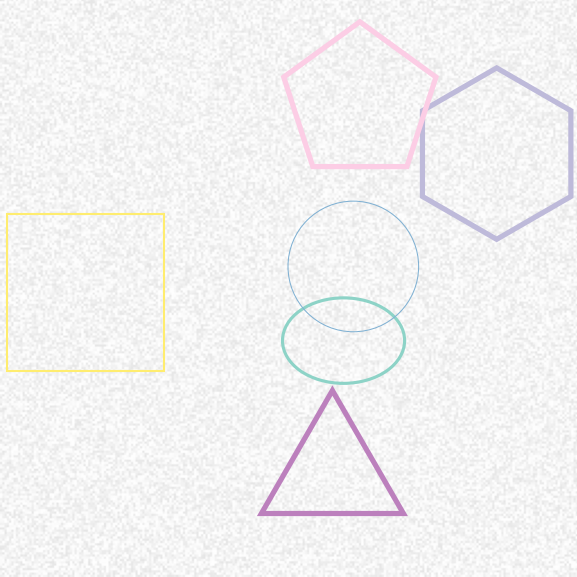[{"shape": "oval", "thickness": 1.5, "radius": 0.53, "center": [0.595, 0.409]}, {"shape": "hexagon", "thickness": 2.5, "radius": 0.74, "center": [0.86, 0.733]}, {"shape": "circle", "thickness": 0.5, "radius": 0.57, "center": [0.612, 0.538]}, {"shape": "pentagon", "thickness": 2.5, "radius": 0.69, "center": [0.623, 0.823]}, {"shape": "triangle", "thickness": 2.5, "radius": 0.71, "center": [0.576, 0.181]}, {"shape": "square", "thickness": 1, "radius": 0.68, "center": [0.149, 0.492]}]